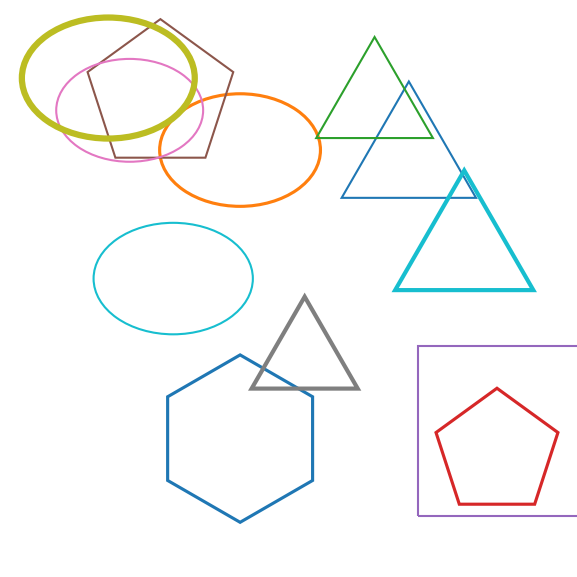[{"shape": "triangle", "thickness": 1, "radius": 0.67, "center": [0.708, 0.724]}, {"shape": "hexagon", "thickness": 1.5, "radius": 0.72, "center": [0.416, 0.24]}, {"shape": "oval", "thickness": 1.5, "radius": 0.7, "center": [0.416, 0.739]}, {"shape": "triangle", "thickness": 1, "radius": 0.58, "center": [0.649, 0.818]}, {"shape": "pentagon", "thickness": 1.5, "radius": 0.55, "center": [0.861, 0.216]}, {"shape": "square", "thickness": 1, "radius": 0.74, "center": [0.871, 0.253]}, {"shape": "pentagon", "thickness": 1, "radius": 0.66, "center": [0.278, 0.833]}, {"shape": "oval", "thickness": 1, "radius": 0.64, "center": [0.225, 0.808]}, {"shape": "triangle", "thickness": 2, "radius": 0.53, "center": [0.528, 0.379]}, {"shape": "oval", "thickness": 3, "radius": 0.75, "center": [0.188, 0.864]}, {"shape": "triangle", "thickness": 2, "radius": 0.69, "center": [0.804, 0.566]}, {"shape": "oval", "thickness": 1, "radius": 0.69, "center": [0.3, 0.517]}]